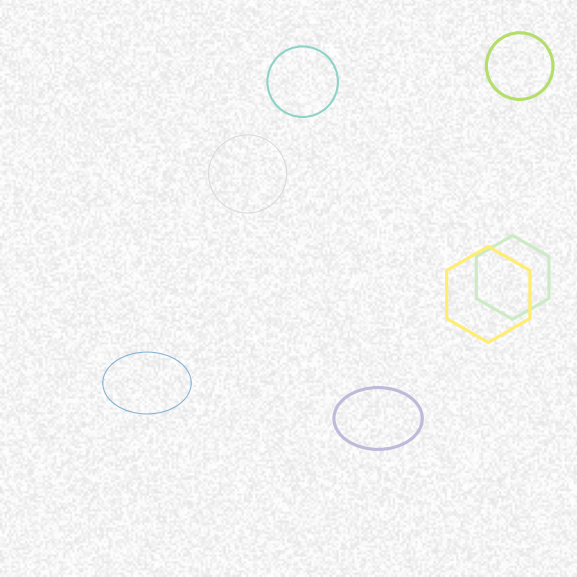[{"shape": "circle", "thickness": 1, "radius": 0.31, "center": [0.524, 0.858]}, {"shape": "oval", "thickness": 1.5, "radius": 0.38, "center": [0.655, 0.274]}, {"shape": "oval", "thickness": 0.5, "radius": 0.38, "center": [0.255, 0.336]}, {"shape": "circle", "thickness": 1.5, "radius": 0.29, "center": [0.9, 0.885]}, {"shape": "circle", "thickness": 0.5, "radius": 0.34, "center": [0.429, 0.698]}, {"shape": "hexagon", "thickness": 1.5, "radius": 0.36, "center": [0.888, 0.519]}, {"shape": "hexagon", "thickness": 1.5, "radius": 0.42, "center": [0.846, 0.489]}]